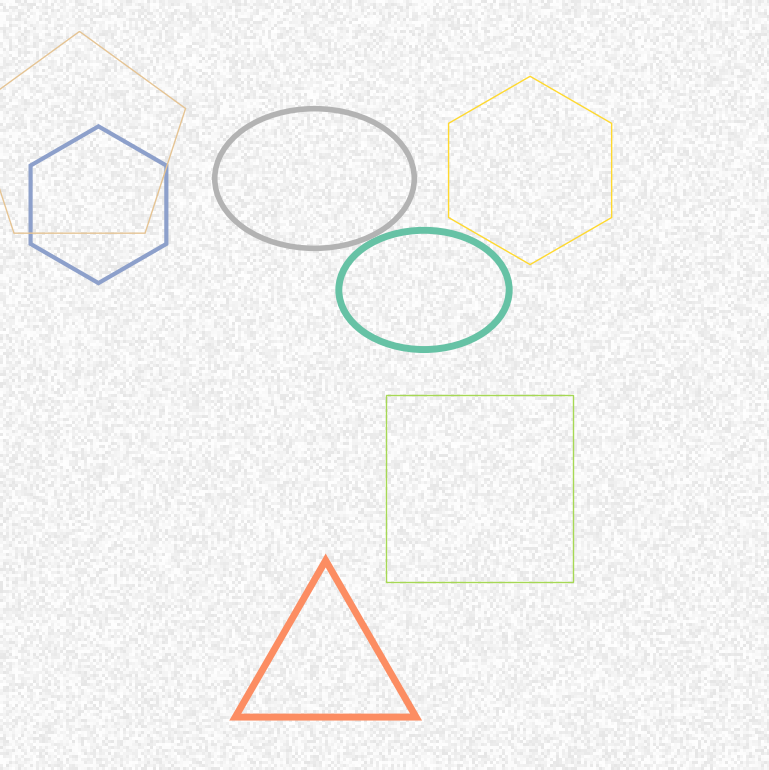[{"shape": "oval", "thickness": 2.5, "radius": 0.55, "center": [0.551, 0.623]}, {"shape": "triangle", "thickness": 2.5, "radius": 0.68, "center": [0.423, 0.137]}, {"shape": "hexagon", "thickness": 1.5, "radius": 0.51, "center": [0.128, 0.734]}, {"shape": "square", "thickness": 0.5, "radius": 0.61, "center": [0.622, 0.365]}, {"shape": "hexagon", "thickness": 0.5, "radius": 0.61, "center": [0.688, 0.779]}, {"shape": "pentagon", "thickness": 0.5, "radius": 0.72, "center": [0.103, 0.814]}, {"shape": "oval", "thickness": 2, "radius": 0.65, "center": [0.408, 0.768]}]